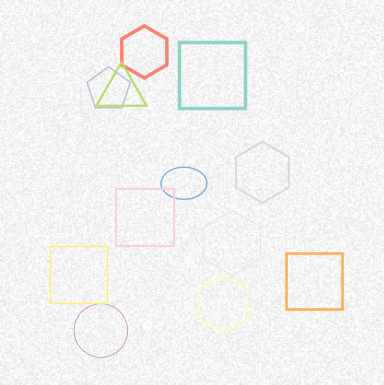[{"shape": "square", "thickness": 2.5, "radius": 0.43, "center": [0.55, 0.804]}, {"shape": "hexagon", "thickness": 1, "radius": 0.37, "center": [0.579, 0.212]}, {"shape": "pentagon", "thickness": 1, "radius": 0.29, "center": [0.282, 0.768]}, {"shape": "hexagon", "thickness": 2.5, "radius": 0.34, "center": [0.375, 0.865]}, {"shape": "oval", "thickness": 1, "radius": 0.3, "center": [0.478, 0.524]}, {"shape": "square", "thickness": 2, "radius": 0.36, "center": [0.815, 0.27]}, {"shape": "triangle", "thickness": 1.5, "radius": 0.38, "center": [0.316, 0.763]}, {"shape": "square", "thickness": 1.5, "radius": 0.37, "center": [0.376, 0.435]}, {"shape": "hexagon", "thickness": 1.5, "radius": 0.4, "center": [0.681, 0.552]}, {"shape": "circle", "thickness": 0.5, "radius": 0.35, "center": [0.262, 0.141]}, {"shape": "hexagon", "thickness": 0.5, "radius": 0.42, "center": [0.603, 0.369]}, {"shape": "square", "thickness": 1, "radius": 0.37, "center": [0.203, 0.287]}]